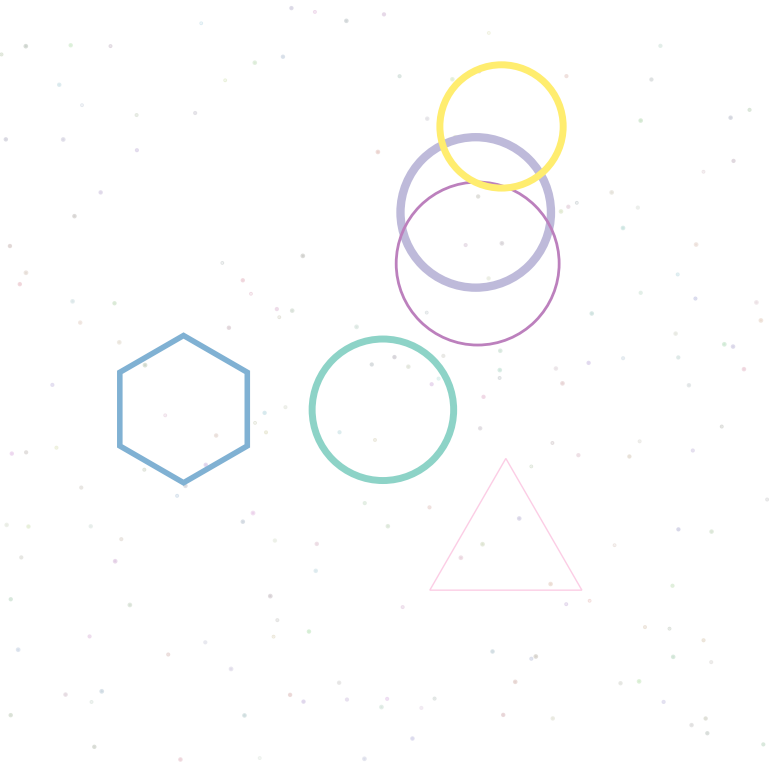[{"shape": "circle", "thickness": 2.5, "radius": 0.46, "center": [0.497, 0.468]}, {"shape": "circle", "thickness": 3, "radius": 0.49, "center": [0.618, 0.724]}, {"shape": "hexagon", "thickness": 2, "radius": 0.48, "center": [0.238, 0.469]}, {"shape": "triangle", "thickness": 0.5, "radius": 0.57, "center": [0.657, 0.291]}, {"shape": "circle", "thickness": 1, "radius": 0.53, "center": [0.62, 0.658]}, {"shape": "circle", "thickness": 2.5, "radius": 0.4, "center": [0.651, 0.836]}]